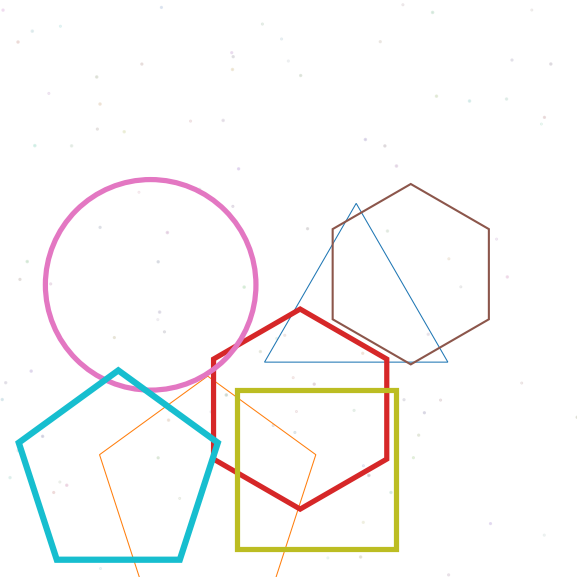[{"shape": "triangle", "thickness": 0.5, "radius": 0.92, "center": [0.617, 0.464]}, {"shape": "pentagon", "thickness": 0.5, "radius": 0.98, "center": [0.36, 0.151]}, {"shape": "hexagon", "thickness": 2.5, "radius": 0.87, "center": [0.52, 0.291]}, {"shape": "hexagon", "thickness": 1, "radius": 0.78, "center": [0.711, 0.524]}, {"shape": "circle", "thickness": 2.5, "radius": 0.91, "center": [0.261, 0.506]}, {"shape": "square", "thickness": 2.5, "radius": 0.69, "center": [0.548, 0.186]}, {"shape": "pentagon", "thickness": 3, "radius": 0.91, "center": [0.205, 0.177]}]